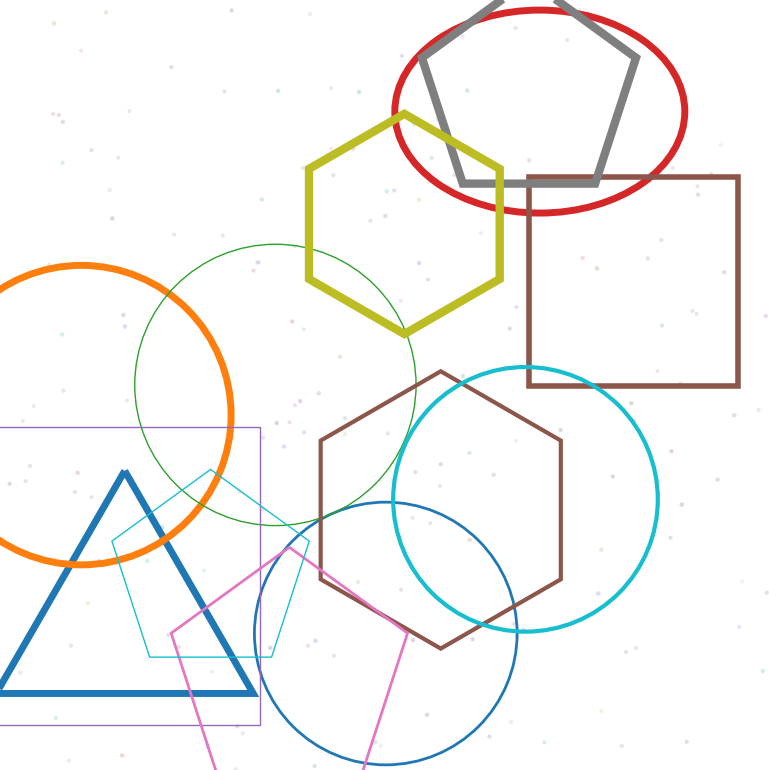[{"shape": "triangle", "thickness": 2.5, "radius": 0.96, "center": [0.162, 0.196]}, {"shape": "circle", "thickness": 1, "radius": 0.85, "center": [0.501, 0.177]}, {"shape": "circle", "thickness": 2.5, "radius": 0.97, "center": [0.106, 0.461]}, {"shape": "circle", "thickness": 0.5, "radius": 0.91, "center": [0.358, 0.5]}, {"shape": "oval", "thickness": 2.5, "radius": 0.94, "center": [0.701, 0.855]}, {"shape": "square", "thickness": 0.5, "radius": 0.97, "center": [0.144, 0.252]}, {"shape": "hexagon", "thickness": 1.5, "radius": 0.9, "center": [0.572, 0.338]}, {"shape": "square", "thickness": 2, "radius": 0.68, "center": [0.823, 0.634]}, {"shape": "pentagon", "thickness": 1, "radius": 0.81, "center": [0.376, 0.128]}, {"shape": "pentagon", "thickness": 3, "radius": 0.73, "center": [0.687, 0.88]}, {"shape": "hexagon", "thickness": 3, "radius": 0.71, "center": [0.525, 0.709]}, {"shape": "circle", "thickness": 1.5, "radius": 0.86, "center": [0.682, 0.352]}, {"shape": "pentagon", "thickness": 0.5, "radius": 0.67, "center": [0.273, 0.256]}]